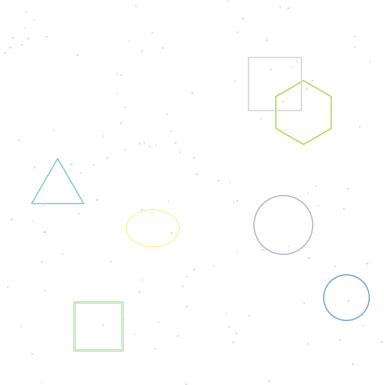[{"shape": "triangle", "thickness": 1, "radius": 0.39, "center": [0.15, 0.51]}, {"shape": "circle", "thickness": 1, "radius": 0.38, "center": [0.736, 0.416]}, {"shape": "circle", "thickness": 1, "radius": 0.3, "center": [0.9, 0.227]}, {"shape": "hexagon", "thickness": 1, "radius": 0.41, "center": [0.788, 0.708]}, {"shape": "square", "thickness": 1, "radius": 0.34, "center": [0.713, 0.782]}, {"shape": "square", "thickness": 2, "radius": 0.31, "center": [0.254, 0.154]}, {"shape": "oval", "thickness": 0.5, "radius": 0.35, "center": [0.397, 0.407]}]